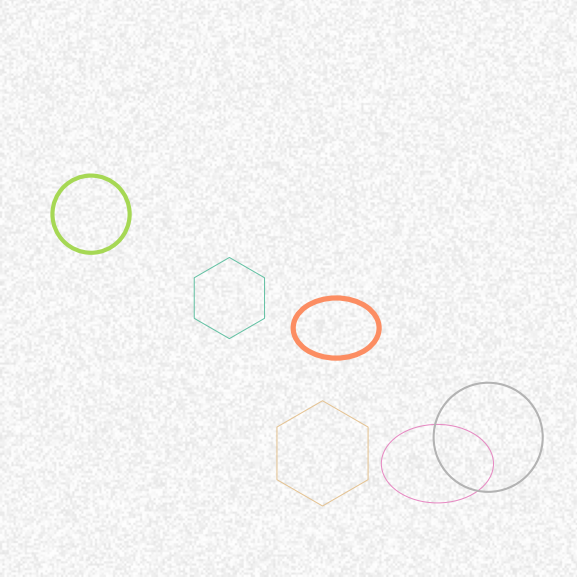[{"shape": "hexagon", "thickness": 0.5, "radius": 0.35, "center": [0.397, 0.483]}, {"shape": "oval", "thickness": 2.5, "radius": 0.37, "center": [0.582, 0.431]}, {"shape": "oval", "thickness": 0.5, "radius": 0.49, "center": [0.757, 0.196]}, {"shape": "circle", "thickness": 2, "radius": 0.33, "center": [0.158, 0.628]}, {"shape": "hexagon", "thickness": 0.5, "radius": 0.46, "center": [0.558, 0.214]}, {"shape": "circle", "thickness": 1, "radius": 0.47, "center": [0.845, 0.242]}]